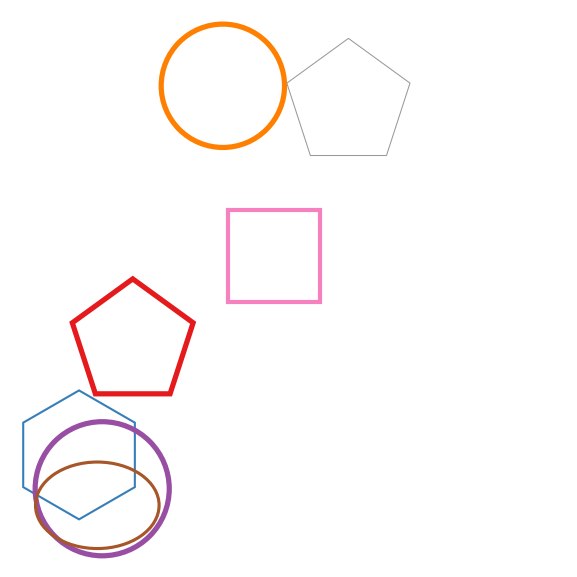[{"shape": "pentagon", "thickness": 2.5, "radius": 0.55, "center": [0.23, 0.406]}, {"shape": "hexagon", "thickness": 1, "radius": 0.56, "center": [0.137, 0.211]}, {"shape": "circle", "thickness": 2.5, "radius": 0.58, "center": [0.177, 0.153]}, {"shape": "circle", "thickness": 2.5, "radius": 0.53, "center": [0.386, 0.851]}, {"shape": "oval", "thickness": 1.5, "radius": 0.54, "center": [0.168, 0.124]}, {"shape": "square", "thickness": 2, "radius": 0.4, "center": [0.475, 0.556]}, {"shape": "pentagon", "thickness": 0.5, "radius": 0.56, "center": [0.603, 0.821]}]